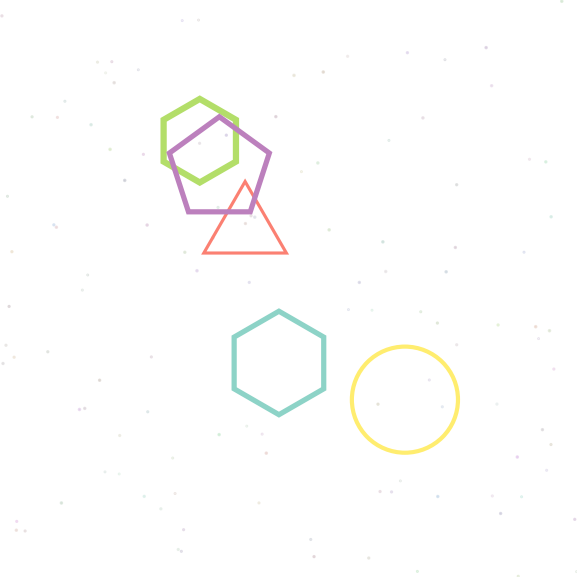[{"shape": "hexagon", "thickness": 2.5, "radius": 0.45, "center": [0.483, 0.371]}, {"shape": "triangle", "thickness": 1.5, "radius": 0.41, "center": [0.424, 0.602]}, {"shape": "hexagon", "thickness": 3, "radius": 0.36, "center": [0.346, 0.755]}, {"shape": "pentagon", "thickness": 2.5, "radius": 0.45, "center": [0.38, 0.706]}, {"shape": "circle", "thickness": 2, "radius": 0.46, "center": [0.701, 0.307]}]